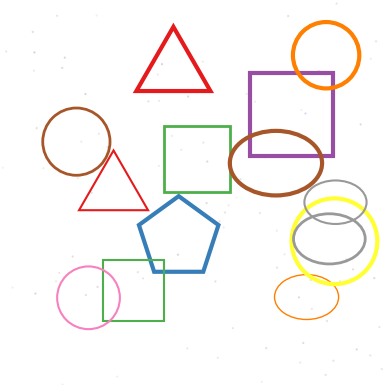[{"shape": "triangle", "thickness": 3, "radius": 0.56, "center": [0.45, 0.819]}, {"shape": "triangle", "thickness": 1.5, "radius": 0.52, "center": [0.295, 0.506]}, {"shape": "pentagon", "thickness": 3, "radius": 0.54, "center": [0.464, 0.382]}, {"shape": "square", "thickness": 2, "radius": 0.43, "center": [0.512, 0.586]}, {"shape": "square", "thickness": 1.5, "radius": 0.4, "center": [0.347, 0.245]}, {"shape": "square", "thickness": 3, "radius": 0.54, "center": [0.757, 0.703]}, {"shape": "circle", "thickness": 3, "radius": 0.43, "center": [0.847, 0.857]}, {"shape": "oval", "thickness": 1, "radius": 0.42, "center": [0.796, 0.228]}, {"shape": "circle", "thickness": 3, "radius": 0.56, "center": [0.869, 0.373]}, {"shape": "circle", "thickness": 2, "radius": 0.44, "center": [0.198, 0.632]}, {"shape": "oval", "thickness": 3, "radius": 0.6, "center": [0.717, 0.576]}, {"shape": "circle", "thickness": 1.5, "radius": 0.41, "center": [0.23, 0.227]}, {"shape": "oval", "thickness": 1.5, "radius": 0.4, "center": [0.871, 0.475]}, {"shape": "oval", "thickness": 2, "radius": 0.47, "center": [0.856, 0.38]}]